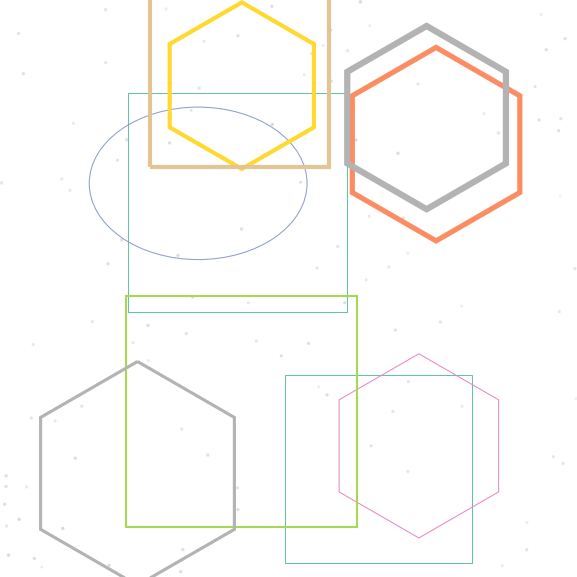[{"shape": "square", "thickness": 0.5, "radius": 0.81, "center": [0.655, 0.187]}, {"shape": "square", "thickness": 0.5, "radius": 0.95, "center": [0.411, 0.648]}, {"shape": "hexagon", "thickness": 2.5, "radius": 0.84, "center": [0.755, 0.75]}, {"shape": "oval", "thickness": 0.5, "radius": 0.94, "center": [0.343, 0.682]}, {"shape": "hexagon", "thickness": 0.5, "radius": 0.8, "center": [0.725, 0.227]}, {"shape": "square", "thickness": 1, "radius": 1.0, "center": [0.418, 0.287]}, {"shape": "hexagon", "thickness": 2, "radius": 0.72, "center": [0.419, 0.851]}, {"shape": "square", "thickness": 2, "radius": 0.77, "center": [0.414, 0.865]}, {"shape": "hexagon", "thickness": 1.5, "radius": 0.97, "center": [0.238, 0.179]}, {"shape": "hexagon", "thickness": 3, "radius": 0.79, "center": [0.739, 0.795]}]